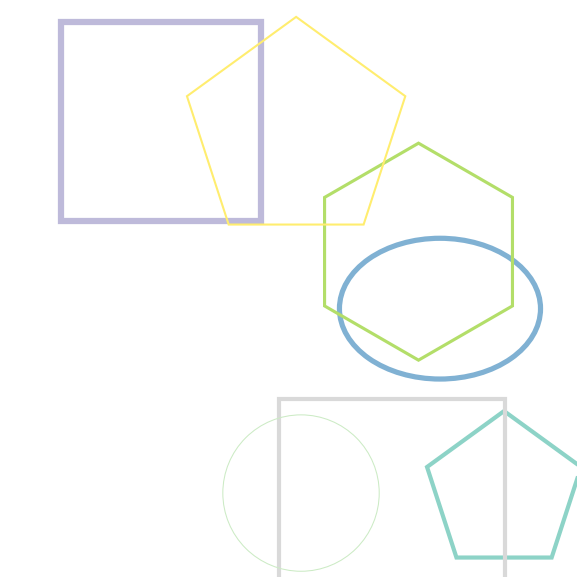[{"shape": "pentagon", "thickness": 2, "radius": 0.7, "center": [0.873, 0.147]}, {"shape": "square", "thickness": 3, "radius": 0.86, "center": [0.279, 0.789]}, {"shape": "oval", "thickness": 2.5, "radius": 0.87, "center": [0.762, 0.465]}, {"shape": "hexagon", "thickness": 1.5, "radius": 0.94, "center": [0.725, 0.563]}, {"shape": "square", "thickness": 2, "radius": 0.98, "center": [0.679, 0.112]}, {"shape": "circle", "thickness": 0.5, "radius": 0.68, "center": [0.521, 0.145]}, {"shape": "pentagon", "thickness": 1, "radius": 0.99, "center": [0.513, 0.771]}]